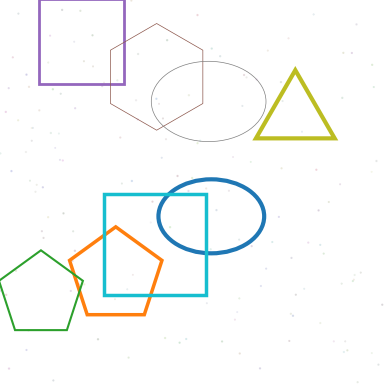[{"shape": "oval", "thickness": 3, "radius": 0.69, "center": [0.549, 0.438]}, {"shape": "pentagon", "thickness": 2.5, "radius": 0.63, "center": [0.301, 0.285]}, {"shape": "pentagon", "thickness": 1.5, "radius": 0.57, "center": [0.106, 0.235]}, {"shape": "square", "thickness": 2, "radius": 0.55, "center": [0.211, 0.891]}, {"shape": "hexagon", "thickness": 0.5, "radius": 0.69, "center": [0.407, 0.8]}, {"shape": "oval", "thickness": 0.5, "radius": 0.74, "center": [0.542, 0.736]}, {"shape": "triangle", "thickness": 3, "radius": 0.59, "center": [0.767, 0.7]}, {"shape": "square", "thickness": 2.5, "radius": 0.66, "center": [0.402, 0.366]}]